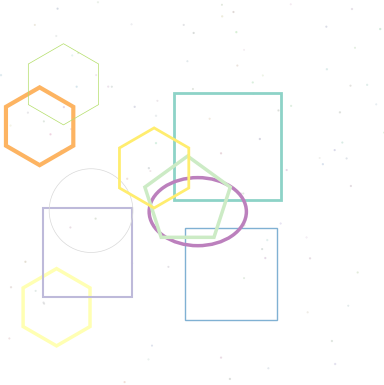[{"shape": "square", "thickness": 2, "radius": 0.69, "center": [0.59, 0.62]}, {"shape": "hexagon", "thickness": 2.5, "radius": 0.5, "center": [0.147, 0.202]}, {"shape": "square", "thickness": 1.5, "radius": 0.58, "center": [0.227, 0.344]}, {"shape": "square", "thickness": 1, "radius": 0.6, "center": [0.6, 0.289]}, {"shape": "hexagon", "thickness": 3, "radius": 0.51, "center": [0.103, 0.672]}, {"shape": "hexagon", "thickness": 0.5, "radius": 0.53, "center": [0.165, 0.781]}, {"shape": "circle", "thickness": 0.5, "radius": 0.54, "center": [0.236, 0.453]}, {"shape": "oval", "thickness": 2.5, "radius": 0.63, "center": [0.514, 0.45]}, {"shape": "pentagon", "thickness": 2.5, "radius": 0.58, "center": [0.487, 0.478]}, {"shape": "hexagon", "thickness": 2, "radius": 0.52, "center": [0.4, 0.564]}]